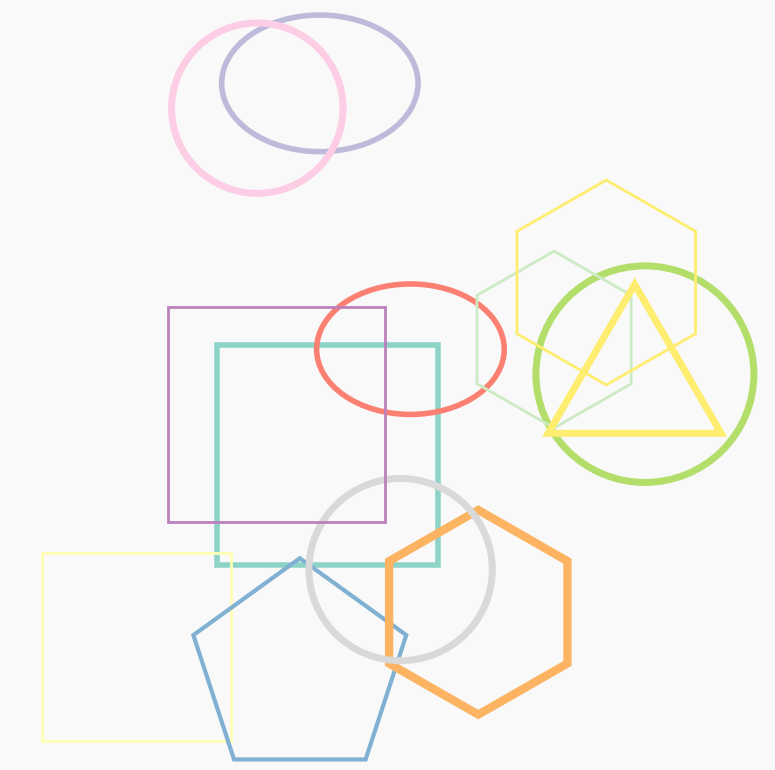[{"shape": "square", "thickness": 2, "radius": 0.71, "center": [0.422, 0.409]}, {"shape": "square", "thickness": 1, "radius": 0.61, "center": [0.176, 0.16]}, {"shape": "oval", "thickness": 2, "radius": 0.63, "center": [0.413, 0.892]}, {"shape": "oval", "thickness": 2, "radius": 0.61, "center": [0.53, 0.547]}, {"shape": "pentagon", "thickness": 1.5, "radius": 0.72, "center": [0.387, 0.131]}, {"shape": "hexagon", "thickness": 3, "radius": 0.66, "center": [0.617, 0.205]}, {"shape": "circle", "thickness": 2.5, "radius": 0.7, "center": [0.832, 0.514]}, {"shape": "circle", "thickness": 2.5, "radius": 0.55, "center": [0.332, 0.86]}, {"shape": "circle", "thickness": 2.5, "radius": 0.59, "center": [0.517, 0.26]}, {"shape": "square", "thickness": 1, "radius": 0.7, "center": [0.357, 0.462]}, {"shape": "hexagon", "thickness": 1, "radius": 0.57, "center": [0.715, 0.559]}, {"shape": "triangle", "thickness": 2.5, "radius": 0.64, "center": [0.819, 0.502]}, {"shape": "hexagon", "thickness": 1, "radius": 0.67, "center": [0.782, 0.633]}]